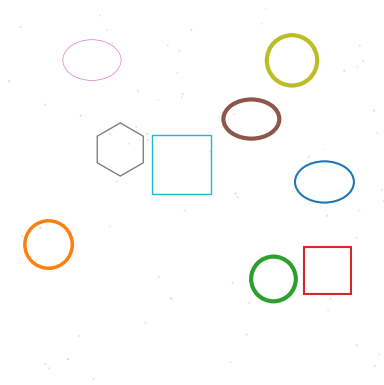[{"shape": "oval", "thickness": 1.5, "radius": 0.38, "center": [0.843, 0.527]}, {"shape": "circle", "thickness": 2.5, "radius": 0.31, "center": [0.126, 0.365]}, {"shape": "circle", "thickness": 3, "radius": 0.29, "center": [0.71, 0.275]}, {"shape": "square", "thickness": 1.5, "radius": 0.3, "center": [0.85, 0.297]}, {"shape": "oval", "thickness": 3, "radius": 0.36, "center": [0.653, 0.691]}, {"shape": "oval", "thickness": 0.5, "radius": 0.38, "center": [0.239, 0.844]}, {"shape": "hexagon", "thickness": 1, "radius": 0.35, "center": [0.312, 0.612]}, {"shape": "circle", "thickness": 3, "radius": 0.33, "center": [0.758, 0.843]}, {"shape": "square", "thickness": 1, "radius": 0.38, "center": [0.471, 0.572]}]